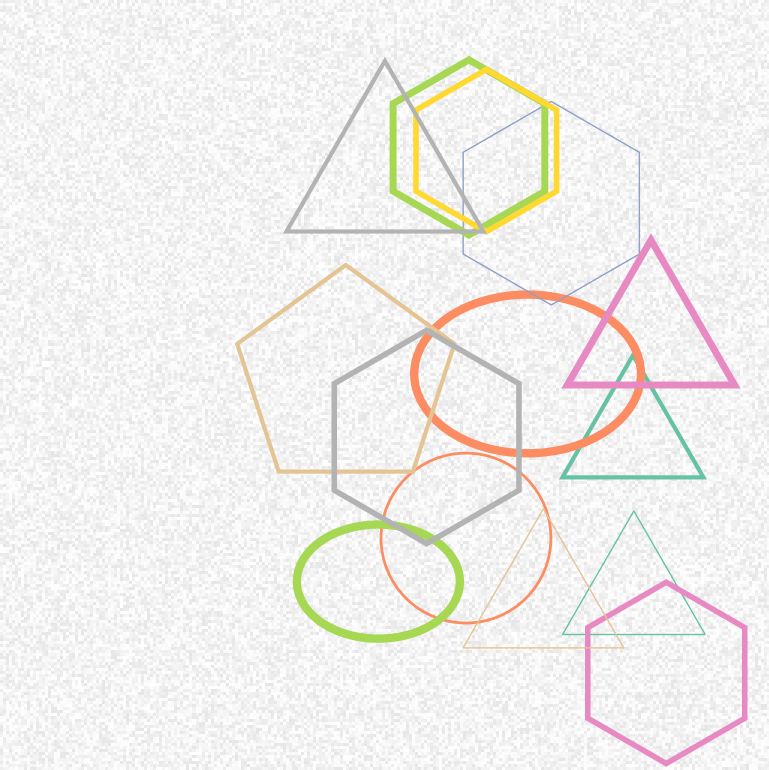[{"shape": "triangle", "thickness": 1.5, "radius": 0.53, "center": [0.822, 0.433]}, {"shape": "triangle", "thickness": 0.5, "radius": 0.53, "center": [0.823, 0.229]}, {"shape": "circle", "thickness": 1, "radius": 0.55, "center": [0.605, 0.301]}, {"shape": "oval", "thickness": 3, "radius": 0.74, "center": [0.685, 0.514]}, {"shape": "hexagon", "thickness": 0.5, "radius": 0.66, "center": [0.716, 0.736]}, {"shape": "triangle", "thickness": 2.5, "radius": 0.63, "center": [0.845, 0.563]}, {"shape": "hexagon", "thickness": 2, "radius": 0.59, "center": [0.865, 0.126]}, {"shape": "oval", "thickness": 3, "radius": 0.53, "center": [0.491, 0.245]}, {"shape": "hexagon", "thickness": 2.5, "radius": 0.57, "center": [0.609, 0.809]}, {"shape": "hexagon", "thickness": 2, "radius": 0.53, "center": [0.632, 0.804]}, {"shape": "triangle", "thickness": 0.5, "radius": 0.6, "center": [0.706, 0.219]}, {"shape": "pentagon", "thickness": 1.5, "radius": 0.74, "center": [0.449, 0.507]}, {"shape": "hexagon", "thickness": 2, "radius": 0.69, "center": [0.554, 0.433]}, {"shape": "triangle", "thickness": 1.5, "radius": 0.74, "center": [0.5, 0.773]}]